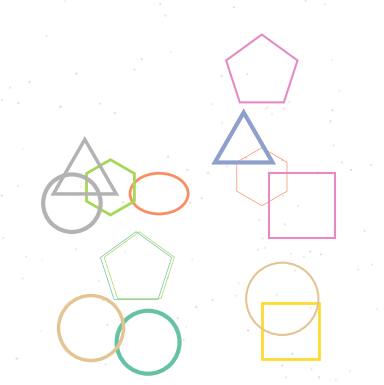[{"shape": "pentagon", "thickness": 0.5, "radius": 0.49, "center": [0.353, 0.301]}, {"shape": "circle", "thickness": 3, "radius": 0.41, "center": [0.385, 0.111]}, {"shape": "oval", "thickness": 2, "radius": 0.38, "center": [0.413, 0.497]}, {"shape": "hexagon", "thickness": 0.5, "radius": 0.38, "center": [0.68, 0.541]}, {"shape": "triangle", "thickness": 3, "radius": 0.43, "center": [0.633, 0.621]}, {"shape": "square", "thickness": 1.5, "radius": 0.43, "center": [0.783, 0.466]}, {"shape": "pentagon", "thickness": 1.5, "radius": 0.49, "center": [0.68, 0.813]}, {"shape": "hexagon", "thickness": 2, "radius": 0.36, "center": [0.287, 0.513]}, {"shape": "pentagon", "thickness": 0.5, "radius": 0.48, "center": [0.362, 0.302]}, {"shape": "square", "thickness": 2, "radius": 0.37, "center": [0.755, 0.14]}, {"shape": "circle", "thickness": 2.5, "radius": 0.42, "center": [0.236, 0.148]}, {"shape": "circle", "thickness": 1.5, "radius": 0.47, "center": [0.733, 0.224]}, {"shape": "triangle", "thickness": 2.5, "radius": 0.47, "center": [0.22, 0.543]}, {"shape": "circle", "thickness": 3, "radius": 0.37, "center": [0.187, 0.472]}]